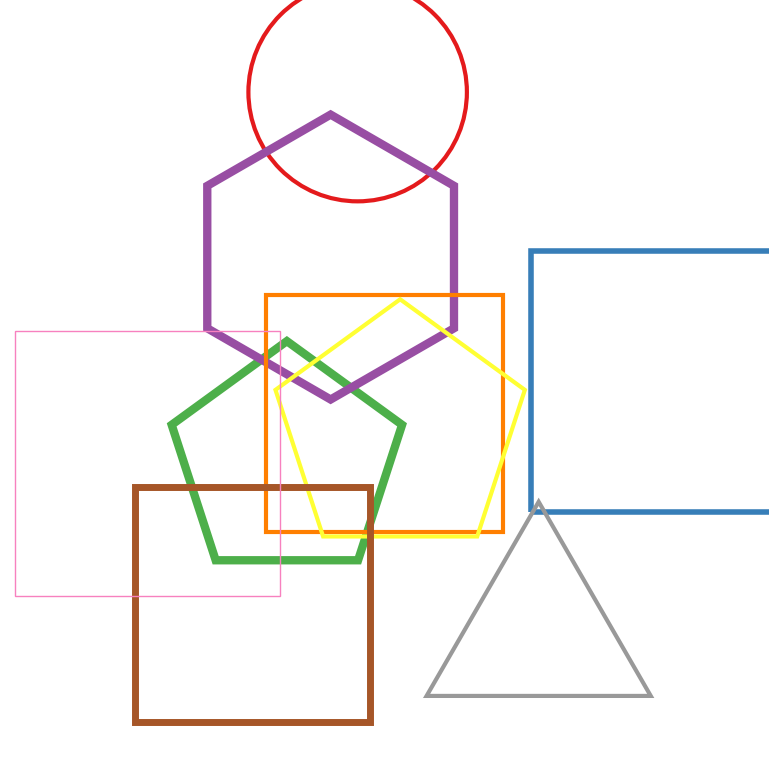[{"shape": "circle", "thickness": 1.5, "radius": 0.71, "center": [0.464, 0.88]}, {"shape": "square", "thickness": 2, "radius": 0.85, "center": [0.859, 0.505]}, {"shape": "pentagon", "thickness": 3, "radius": 0.79, "center": [0.373, 0.4]}, {"shape": "hexagon", "thickness": 3, "radius": 0.92, "center": [0.429, 0.666]}, {"shape": "square", "thickness": 1.5, "radius": 0.77, "center": [0.5, 0.463]}, {"shape": "pentagon", "thickness": 1.5, "radius": 0.85, "center": [0.52, 0.441]}, {"shape": "square", "thickness": 2.5, "radius": 0.76, "center": [0.328, 0.215]}, {"shape": "square", "thickness": 0.5, "radius": 0.86, "center": [0.192, 0.398]}, {"shape": "triangle", "thickness": 1.5, "radius": 0.84, "center": [0.7, 0.18]}]